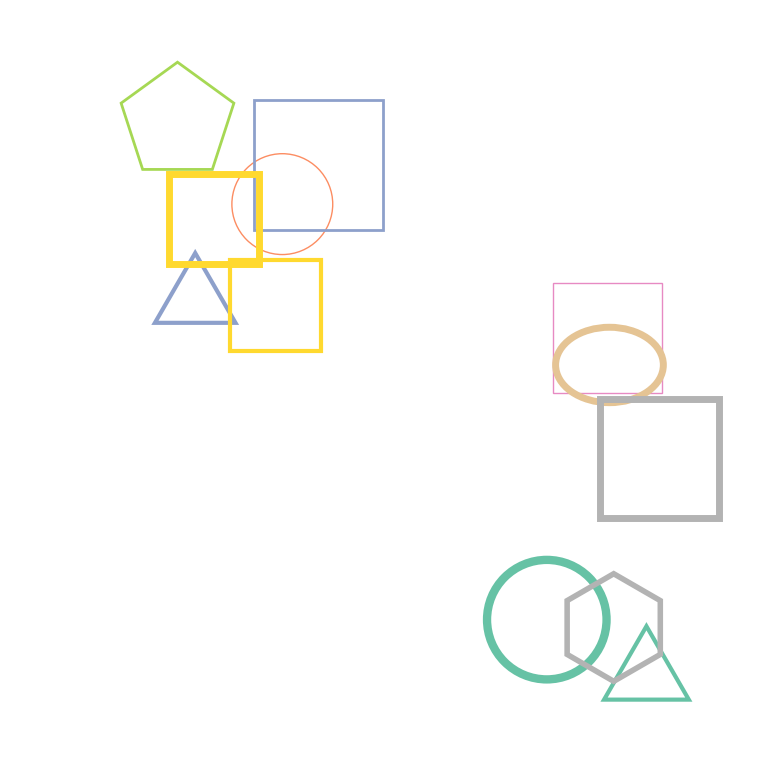[{"shape": "triangle", "thickness": 1.5, "radius": 0.32, "center": [0.84, 0.123]}, {"shape": "circle", "thickness": 3, "radius": 0.39, "center": [0.71, 0.195]}, {"shape": "circle", "thickness": 0.5, "radius": 0.33, "center": [0.367, 0.735]}, {"shape": "triangle", "thickness": 1.5, "radius": 0.3, "center": [0.254, 0.611]}, {"shape": "square", "thickness": 1, "radius": 0.42, "center": [0.414, 0.785]}, {"shape": "square", "thickness": 0.5, "radius": 0.35, "center": [0.789, 0.561]}, {"shape": "pentagon", "thickness": 1, "radius": 0.38, "center": [0.231, 0.842]}, {"shape": "square", "thickness": 2.5, "radius": 0.29, "center": [0.278, 0.716]}, {"shape": "square", "thickness": 1.5, "radius": 0.3, "center": [0.358, 0.604]}, {"shape": "oval", "thickness": 2.5, "radius": 0.35, "center": [0.792, 0.526]}, {"shape": "hexagon", "thickness": 2, "radius": 0.35, "center": [0.797, 0.185]}, {"shape": "square", "thickness": 2.5, "radius": 0.39, "center": [0.857, 0.405]}]